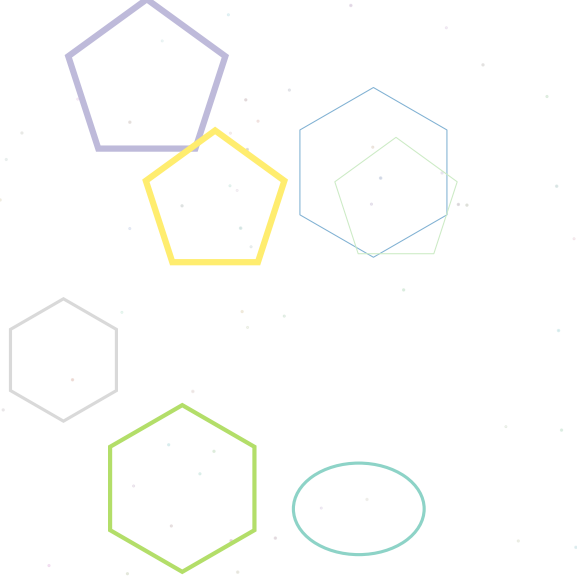[{"shape": "oval", "thickness": 1.5, "radius": 0.57, "center": [0.621, 0.118]}, {"shape": "pentagon", "thickness": 3, "radius": 0.71, "center": [0.254, 0.858]}, {"shape": "hexagon", "thickness": 0.5, "radius": 0.73, "center": [0.647, 0.701]}, {"shape": "hexagon", "thickness": 2, "radius": 0.72, "center": [0.316, 0.153]}, {"shape": "hexagon", "thickness": 1.5, "radius": 0.53, "center": [0.11, 0.376]}, {"shape": "pentagon", "thickness": 0.5, "radius": 0.56, "center": [0.686, 0.65]}, {"shape": "pentagon", "thickness": 3, "radius": 0.63, "center": [0.372, 0.647]}]